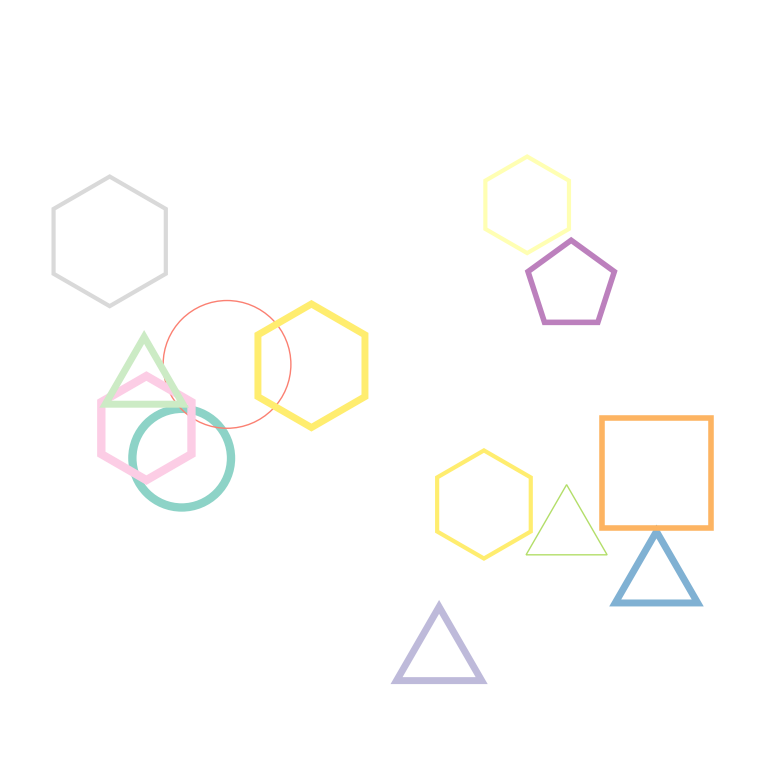[{"shape": "circle", "thickness": 3, "radius": 0.32, "center": [0.236, 0.405]}, {"shape": "hexagon", "thickness": 1.5, "radius": 0.31, "center": [0.685, 0.734]}, {"shape": "triangle", "thickness": 2.5, "radius": 0.32, "center": [0.57, 0.148]}, {"shape": "circle", "thickness": 0.5, "radius": 0.41, "center": [0.295, 0.527]}, {"shape": "triangle", "thickness": 2.5, "radius": 0.31, "center": [0.853, 0.248]}, {"shape": "square", "thickness": 2, "radius": 0.35, "center": [0.853, 0.386]}, {"shape": "triangle", "thickness": 0.5, "radius": 0.3, "center": [0.736, 0.31]}, {"shape": "hexagon", "thickness": 3, "radius": 0.34, "center": [0.19, 0.444]}, {"shape": "hexagon", "thickness": 1.5, "radius": 0.42, "center": [0.142, 0.687]}, {"shape": "pentagon", "thickness": 2, "radius": 0.29, "center": [0.742, 0.629]}, {"shape": "triangle", "thickness": 2.5, "radius": 0.29, "center": [0.187, 0.504]}, {"shape": "hexagon", "thickness": 1.5, "radius": 0.35, "center": [0.629, 0.345]}, {"shape": "hexagon", "thickness": 2.5, "radius": 0.4, "center": [0.404, 0.525]}]